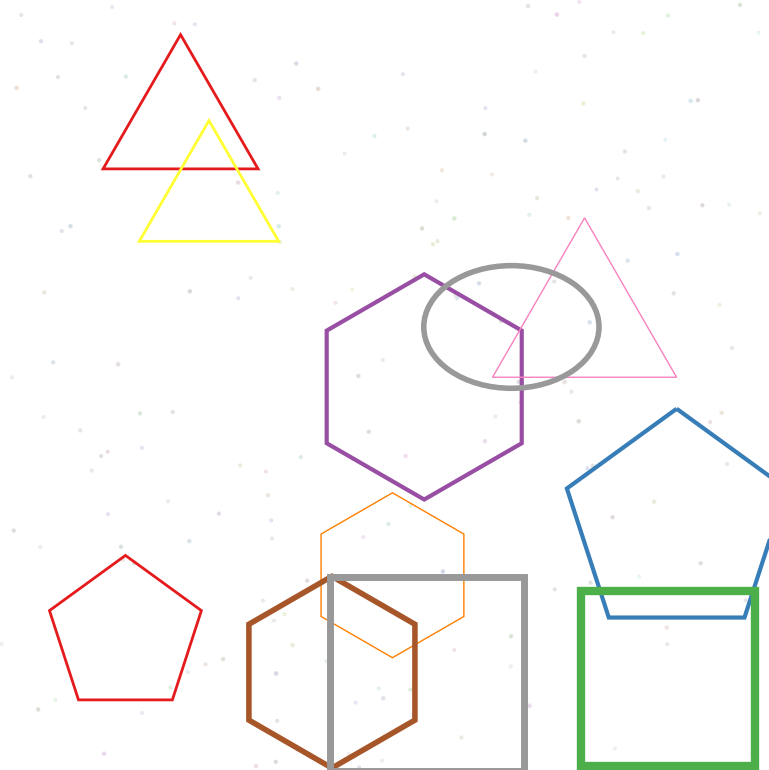[{"shape": "triangle", "thickness": 1, "radius": 0.58, "center": [0.234, 0.839]}, {"shape": "pentagon", "thickness": 1, "radius": 0.52, "center": [0.163, 0.175]}, {"shape": "pentagon", "thickness": 1.5, "radius": 0.75, "center": [0.879, 0.319]}, {"shape": "square", "thickness": 3, "radius": 0.57, "center": [0.867, 0.119]}, {"shape": "hexagon", "thickness": 1.5, "radius": 0.73, "center": [0.551, 0.498]}, {"shape": "hexagon", "thickness": 0.5, "radius": 0.54, "center": [0.51, 0.253]}, {"shape": "triangle", "thickness": 1, "radius": 0.52, "center": [0.271, 0.739]}, {"shape": "hexagon", "thickness": 2, "radius": 0.62, "center": [0.431, 0.127]}, {"shape": "triangle", "thickness": 0.5, "radius": 0.69, "center": [0.759, 0.579]}, {"shape": "square", "thickness": 2.5, "radius": 0.63, "center": [0.554, 0.125]}, {"shape": "oval", "thickness": 2, "radius": 0.57, "center": [0.664, 0.575]}]